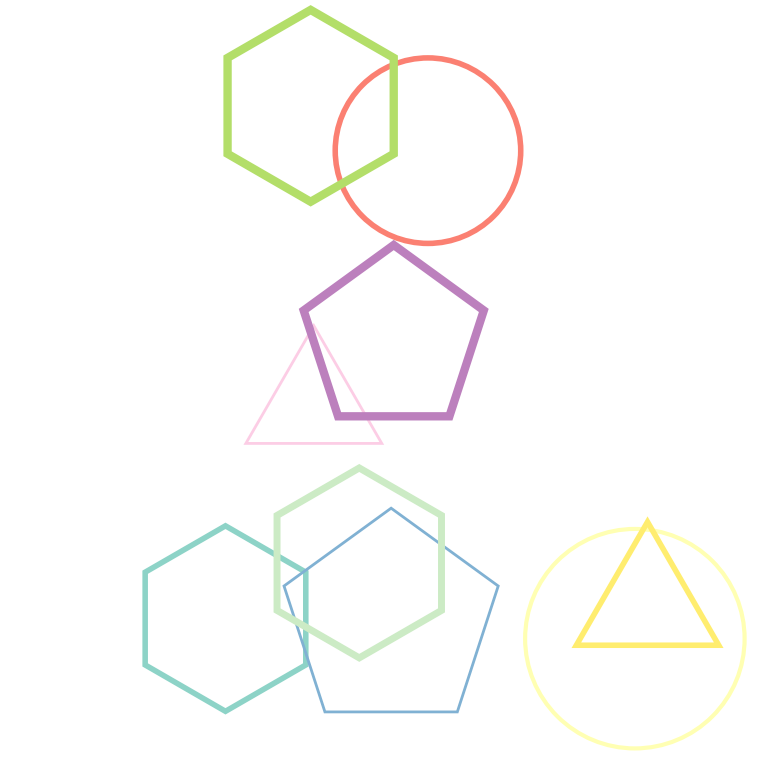[{"shape": "hexagon", "thickness": 2, "radius": 0.6, "center": [0.293, 0.197]}, {"shape": "circle", "thickness": 1.5, "radius": 0.71, "center": [0.824, 0.171]}, {"shape": "circle", "thickness": 2, "radius": 0.6, "center": [0.556, 0.804]}, {"shape": "pentagon", "thickness": 1, "radius": 0.73, "center": [0.508, 0.194]}, {"shape": "hexagon", "thickness": 3, "radius": 0.62, "center": [0.403, 0.863]}, {"shape": "triangle", "thickness": 1, "radius": 0.51, "center": [0.408, 0.475]}, {"shape": "pentagon", "thickness": 3, "radius": 0.61, "center": [0.511, 0.559]}, {"shape": "hexagon", "thickness": 2.5, "radius": 0.62, "center": [0.467, 0.269]}, {"shape": "triangle", "thickness": 2, "radius": 0.53, "center": [0.841, 0.215]}]